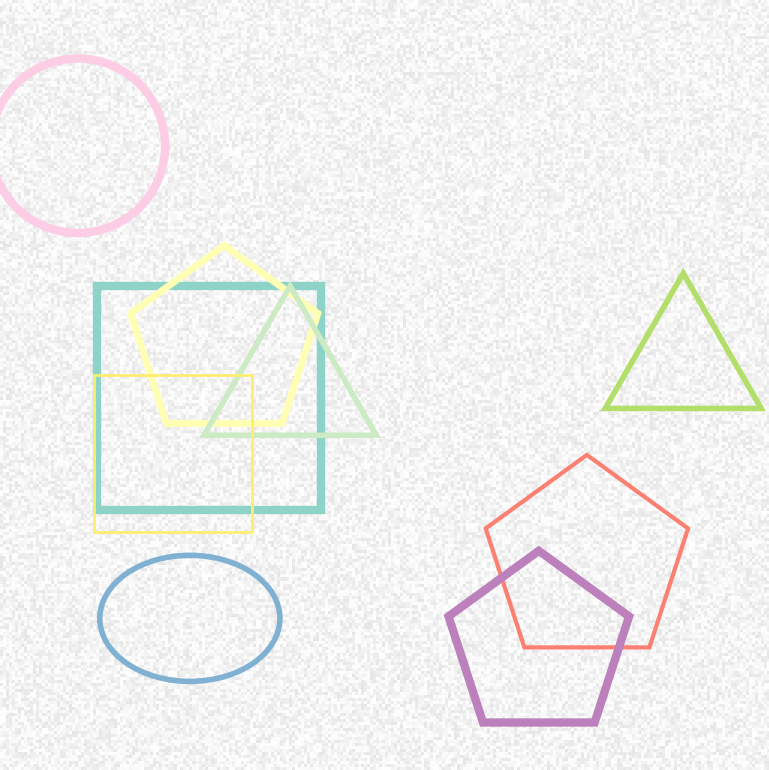[{"shape": "square", "thickness": 3, "radius": 0.73, "center": [0.271, 0.484]}, {"shape": "pentagon", "thickness": 2.5, "radius": 0.64, "center": [0.291, 0.553]}, {"shape": "pentagon", "thickness": 1.5, "radius": 0.69, "center": [0.762, 0.271]}, {"shape": "oval", "thickness": 2, "radius": 0.58, "center": [0.247, 0.197]}, {"shape": "triangle", "thickness": 2, "radius": 0.59, "center": [0.887, 0.528]}, {"shape": "circle", "thickness": 3, "radius": 0.57, "center": [0.101, 0.811]}, {"shape": "pentagon", "thickness": 3, "radius": 0.62, "center": [0.7, 0.161]}, {"shape": "triangle", "thickness": 2, "radius": 0.65, "center": [0.377, 0.499]}, {"shape": "square", "thickness": 1, "radius": 0.51, "center": [0.225, 0.411]}]